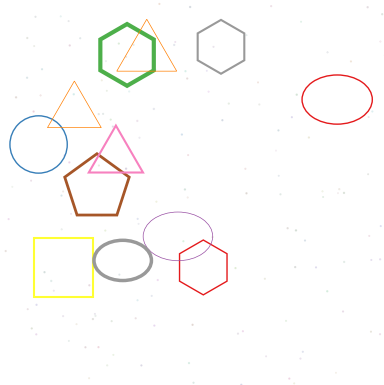[{"shape": "hexagon", "thickness": 1, "radius": 0.36, "center": [0.528, 0.305]}, {"shape": "oval", "thickness": 1, "radius": 0.46, "center": [0.876, 0.741]}, {"shape": "circle", "thickness": 1, "radius": 0.37, "center": [0.1, 0.625]}, {"shape": "hexagon", "thickness": 3, "radius": 0.4, "center": [0.33, 0.857]}, {"shape": "oval", "thickness": 0.5, "radius": 0.45, "center": [0.462, 0.386]}, {"shape": "triangle", "thickness": 0.5, "radius": 0.45, "center": [0.381, 0.86]}, {"shape": "triangle", "thickness": 0.5, "radius": 0.4, "center": [0.193, 0.709]}, {"shape": "square", "thickness": 1.5, "radius": 0.38, "center": [0.165, 0.306]}, {"shape": "pentagon", "thickness": 2, "radius": 0.44, "center": [0.252, 0.513]}, {"shape": "triangle", "thickness": 1.5, "radius": 0.41, "center": [0.301, 0.593]}, {"shape": "hexagon", "thickness": 1.5, "radius": 0.35, "center": [0.574, 0.878]}, {"shape": "oval", "thickness": 2.5, "radius": 0.37, "center": [0.319, 0.324]}]